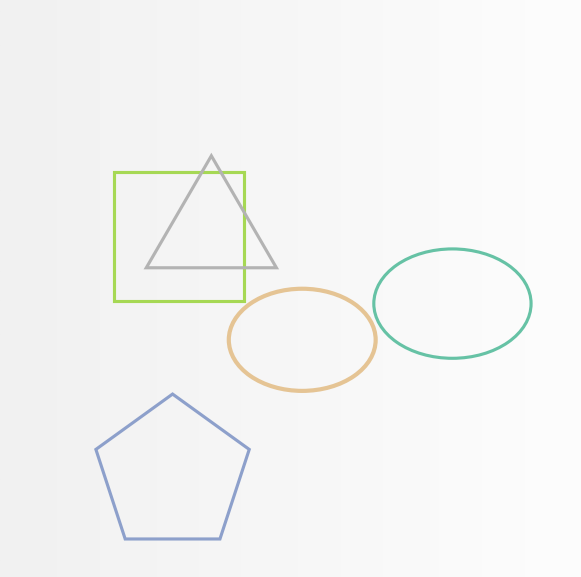[{"shape": "oval", "thickness": 1.5, "radius": 0.68, "center": [0.778, 0.473]}, {"shape": "pentagon", "thickness": 1.5, "radius": 0.69, "center": [0.297, 0.178]}, {"shape": "square", "thickness": 1.5, "radius": 0.56, "center": [0.308, 0.59]}, {"shape": "oval", "thickness": 2, "radius": 0.63, "center": [0.52, 0.411]}, {"shape": "triangle", "thickness": 1.5, "radius": 0.65, "center": [0.364, 0.6]}]